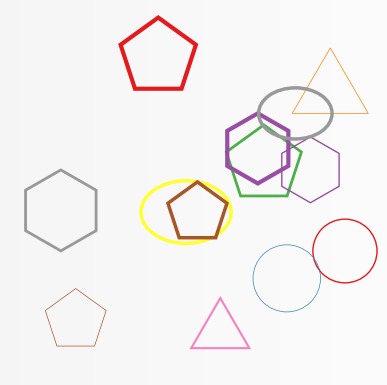[{"shape": "circle", "thickness": 1, "radius": 0.41, "center": [0.89, 0.348]}, {"shape": "pentagon", "thickness": 3, "radius": 0.51, "center": [0.408, 0.852]}, {"shape": "circle", "thickness": 0.5, "radius": 0.44, "center": [0.74, 0.277]}, {"shape": "pentagon", "thickness": 2, "radius": 0.51, "center": [0.681, 0.574]}, {"shape": "hexagon", "thickness": 1, "radius": 0.43, "center": [0.801, 0.559]}, {"shape": "hexagon", "thickness": 3, "radius": 0.46, "center": [0.665, 0.615]}, {"shape": "triangle", "thickness": 0.5, "radius": 0.57, "center": [0.852, 0.762]}, {"shape": "oval", "thickness": 2.5, "radius": 0.58, "center": [0.48, 0.449]}, {"shape": "pentagon", "thickness": 2.5, "radius": 0.4, "center": [0.51, 0.447]}, {"shape": "pentagon", "thickness": 0.5, "radius": 0.41, "center": [0.195, 0.168]}, {"shape": "triangle", "thickness": 1.5, "radius": 0.43, "center": [0.569, 0.139]}, {"shape": "oval", "thickness": 2.5, "radius": 0.47, "center": [0.762, 0.705]}, {"shape": "hexagon", "thickness": 2, "radius": 0.53, "center": [0.157, 0.453]}]